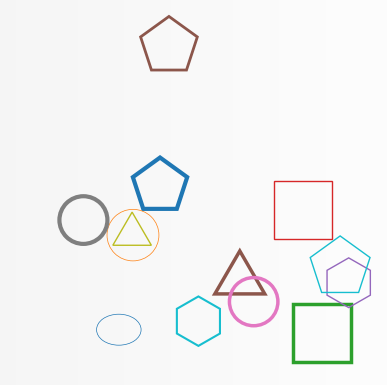[{"shape": "oval", "thickness": 0.5, "radius": 0.29, "center": [0.307, 0.144]}, {"shape": "pentagon", "thickness": 3, "radius": 0.37, "center": [0.413, 0.517]}, {"shape": "circle", "thickness": 0.5, "radius": 0.33, "center": [0.343, 0.389]}, {"shape": "square", "thickness": 2.5, "radius": 0.38, "center": [0.831, 0.135]}, {"shape": "square", "thickness": 1, "radius": 0.38, "center": [0.782, 0.455]}, {"shape": "hexagon", "thickness": 1, "radius": 0.32, "center": [0.9, 0.266]}, {"shape": "triangle", "thickness": 2.5, "radius": 0.37, "center": [0.619, 0.274]}, {"shape": "pentagon", "thickness": 2, "radius": 0.38, "center": [0.436, 0.88]}, {"shape": "circle", "thickness": 2.5, "radius": 0.31, "center": [0.655, 0.216]}, {"shape": "circle", "thickness": 3, "radius": 0.31, "center": [0.215, 0.428]}, {"shape": "triangle", "thickness": 1, "radius": 0.29, "center": [0.341, 0.392]}, {"shape": "pentagon", "thickness": 1, "radius": 0.41, "center": [0.878, 0.306]}, {"shape": "hexagon", "thickness": 1.5, "radius": 0.32, "center": [0.512, 0.166]}]